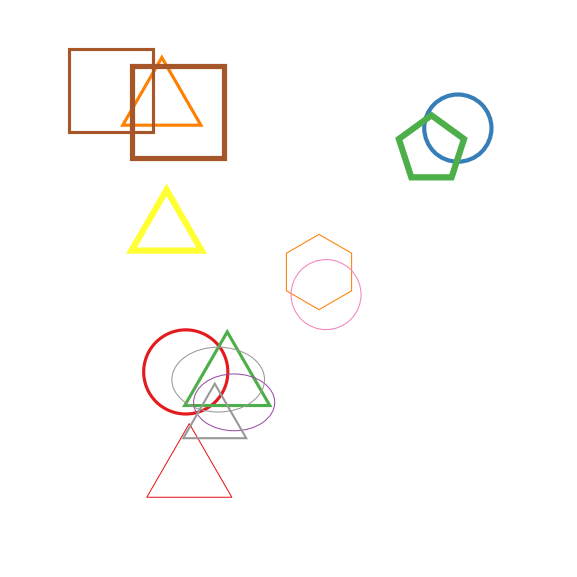[{"shape": "circle", "thickness": 1.5, "radius": 0.36, "center": [0.322, 0.355]}, {"shape": "triangle", "thickness": 0.5, "radius": 0.43, "center": [0.328, 0.181]}, {"shape": "circle", "thickness": 2, "radius": 0.29, "center": [0.793, 0.777]}, {"shape": "triangle", "thickness": 1.5, "radius": 0.43, "center": [0.393, 0.339]}, {"shape": "pentagon", "thickness": 3, "radius": 0.3, "center": [0.747, 0.74]}, {"shape": "oval", "thickness": 0.5, "radius": 0.35, "center": [0.406, 0.302]}, {"shape": "triangle", "thickness": 1.5, "radius": 0.39, "center": [0.28, 0.821]}, {"shape": "hexagon", "thickness": 0.5, "radius": 0.33, "center": [0.552, 0.528]}, {"shape": "triangle", "thickness": 3, "radius": 0.35, "center": [0.288, 0.6]}, {"shape": "square", "thickness": 1.5, "radius": 0.36, "center": [0.192, 0.843]}, {"shape": "square", "thickness": 2.5, "radius": 0.4, "center": [0.309, 0.806]}, {"shape": "circle", "thickness": 0.5, "radius": 0.3, "center": [0.565, 0.489]}, {"shape": "oval", "thickness": 0.5, "radius": 0.4, "center": [0.378, 0.342]}, {"shape": "triangle", "thickness": 1, "radius": 0.31, "center": [0.372, 0.272]}]